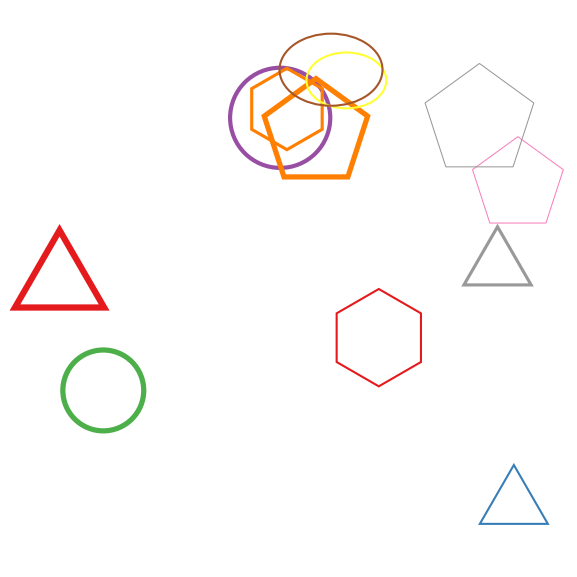[{"shape": "triangle", "thickness": 3, "radius": 0.45, "center": [0.103, 0.511]}, {"shape": "hexagon", "thickness": 1, "radius": 0.42, "center": [0.656, 0.414]}, {"shape": "triangle", "thickness": 1, "radius": 0.34, "center": [0.89, 0.126]}, {"shape": "circle", "thickness": 2.5, "radius": 0.35, "center": [0.179, 0.323]}, {"shape": "circle", "thickness": 2, "radius": 0.43, "center": [0.485, 0.795]}, {"shape": "hexagon", "thickness": 1.5, "radius": 0.35, "center": [0.497, 0.81]}, {"shape": "pentagon", "thickness": 2.5, "radius": 0.47, "center": [0.547, 0.769]}, {"shape": "oval", "thickness": 1, "radius": 0.35, "center": [0.6, 0.86]}, {"shape": "oval", "thickness": 1, "radius": 0.45, "center": [0.573, 0.878]}, {"shape": "pentagon", "thickness": 0.5, "radius": 0.41, "center": [0.897, 0.68]}, {"shape": "triangle", "thickness": 1.5, "radius": 0.34, "center": [0.862, 0.539]}, {"shape": "pentagon", "thickness": 0.5, "radius": 0.49, "center": [0.83, 0.79]}]